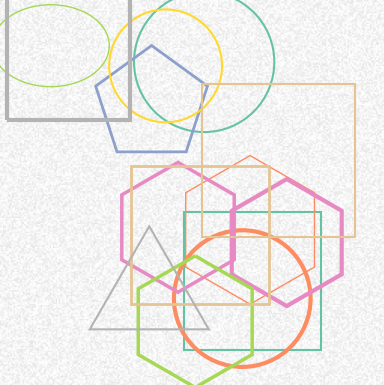[{"shape": "circle", "thickness": 1.5, "radius": 0.91, "center": [0.53, 0.839]}, {"shape": "square", "thickness": 1.5, "radius": 0.89, "center": [0.656, 0.271]}, {"shape": "hexagon", "thickness": 1, "radius": 0.97, "center": [0.65, 0.403]}, {"shape": "circle", "thickness": 3, "radius": 0.89, "center": [0.629, 0.224]}, {"shape": "pentagon", "thickness": 2, "radius": 0.76, "center": [0.394, 0.729]}, {"shape": "hexagon", "thickness": 3, "radius": 0.82, "center": [0.745, 0.37]}, {"shape": "hexagon", "thickness": 2.5, "radius": 0.84, "center": [0.462, 0.41]}, {"shape": "hexagon", "thickness": 2.5, "radius": 0.85, "center": [0.507, 0.164]}, {"shape": "oval", "thickness": 1, "radius": 0.76, "center": [0.132, 0.881]}, {"shape": "circle", "thickness": 1.5, "radius": 0.73, "center": [0.43, 0.829]}, {"shape": "square", "thickness": 1.5, "radius": 1.0, "center": [0.723, 0.583]}, {"shape": "square", "thickness": 2, "radius": 0.9, "center": [0.519, 0.39]}, {"shape": "triangle", "thickness": 1.5, "radius": 0.89, "center": [0.388, 0.234]}, {"shape": "square", "thickness": 3, "radius": 0.8, "center": [0.177, 0.847]}]